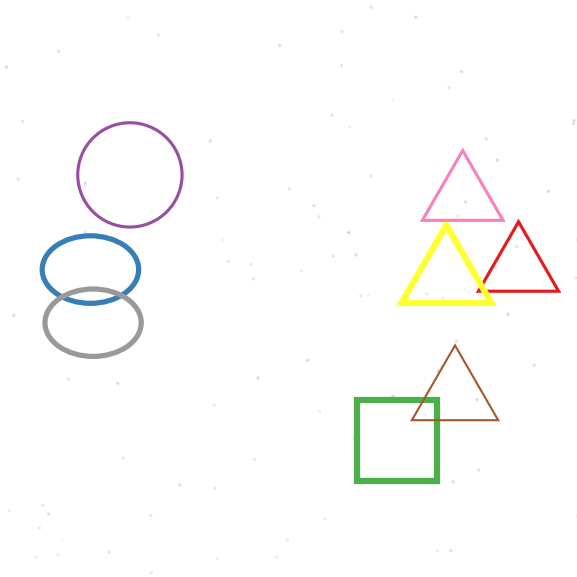[{"shape": "triangle", "thickness": 1.5, "radius": 0.4, "center": [0.898, 0.535]}, {"shape": "oval", "thickness": 2.5, "radius": 0.42, "center": [0.157, 0.532]}, {"shape": "square", "thickness": 3, "radius": 0.35, "center": [0.687, 0.236]}, {"shape": "circle", "thickness": 1.5, "radius": 0.45, "center": [0.225, 0.696]}, {"shape": "triangle", "thickness": 3, "radius": 0.45, "center": [0.773, 0.519]}, {"shape": "triangle", "thickness": 1, "radius": 0.43, "center": [0.788, 0.315]}, {"shape": "triangle", "thickness": 1.5, "radius": 0.4, "center": [0.801, 0.658]}, {"shape": "oval", "thickness": 2.5, "radius": 0.42, "center": [0.161, 0.44]}]